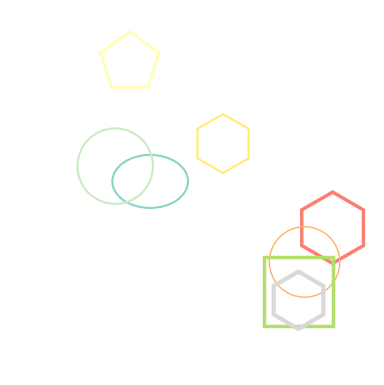[{"shape": "oval", "thickness": 1.5, "radius": 0.49, "center": [0.39, 0.529]}, {"shape": "pentagon", "thickness": 2, "radius": 0.4, "center": [0.337, 0.838]}, {"shape": "hexagon", "thickness": 2.5, "radius": 0.46, "center": [0.864, 0.409]}, {"shape": "circle", "thickness": 1, "radius": 0.46, "center": [0.791, 0.32]}, {"shape": "square", "thickness": 2.5, "radius": 0.45, "center": [0.776, 0.242]}, {"shape": "hexagon", "thickness": 3, "radius": 0.37, "center": [0.775, 0.22]}, {"shape": "circle", "thickness": 1.5, "radius": 0.49, "center": [0.299, 0.568]}, {"shape": "hexagon", "thickness": 1.5, "radius": 0.38, "center": [0.579, 0.627]}]